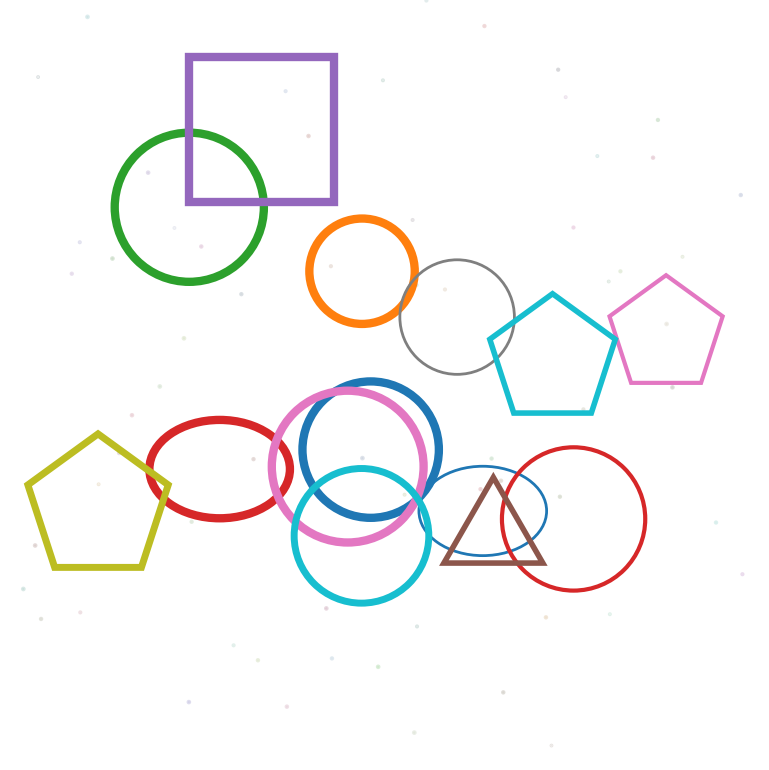[{"shape": "circle", "thickness": 3, "radius": 0.44, "center": [0.481, 0.416]}, {"shape": "oval", "thickness": 1, "radius": 0.41, "center": [0.627, 0.336]}, {"shape": "circle", "thickness": 3, "radius": 0.34, "center": [0.47, 0.648]}, {"shape": "circle", "thickness": 3, "radius": 0.48, "center": [0.246, 0.731]}, {"shape": "oval", "thickness": 3, "radius": 0.46, "center": [0.285, 0.391]}, {"shape": "circle", "thickness": 1.5, "radius": 0.47, "center": [0.745, 0.326]}, {"shape": "square", "thickness": 3, "radius": 0.47, "center": [0.339, 0.832]}, {"shape": "triangle", "thickness": 2, "radius": 0.37, "center": [0.641, 0.306]}, {"shape": "circle", "thickness": 3, "radius": 0.49, "center": [0.452, 0.394]}, {"shape": "pentagon", "thickness": 1.5, "radius": 0.39, "center": [0.865, 0.565]}, {"shape": "circle", "thickness": 1, "radius": 0.37, "center": [0.594, 0.588]}, {"shape": "pentagon", "thickness": 2.5, "radius": 0.48, "center": [0.127, 0.341]}, {"shape": "circle", "thickness": 2.5, "radius": 0.44, "center": [0.469, 0.304]}, {"shape": "pentagon", "thickness": 2, "radius": 0.43, "center": [0.718, 0.533]}]